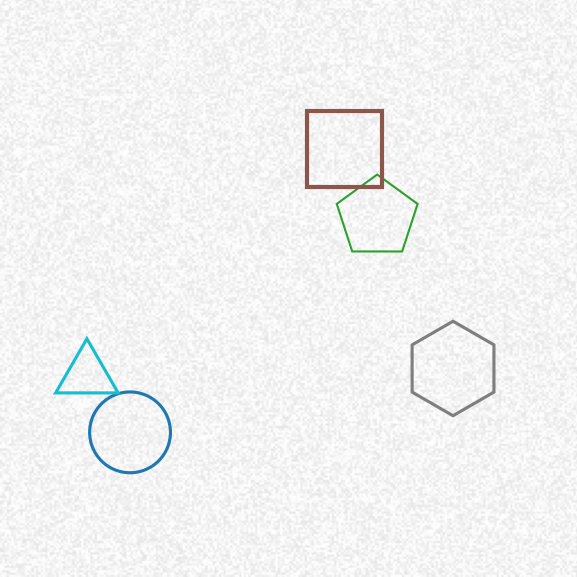[{"shape": "circle", "thickness": 1.5, "radius": 0.35, "center": [0.225, 0.25]}, {"shape": "pentagon", "thickness": 1, "radius": 0.37, "center": [0.653, 0.623]}, {"shape": "square", "thickness": 2, "radius": 0.33, "center": [0.597, 0.741]}, {"shape": "hexagon", "thickness": 1.5, "radius": 0.41, "center": [0.784, 0.361]}, {"shape": "triangle", "thickness": 1.5, "radius": 0.31, "center": [0.15, 0.35]}]